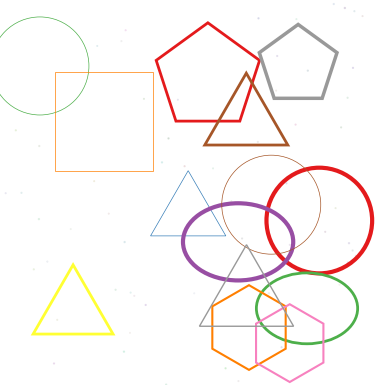[{"shape": "pentagon", "thickness": 2, "radius": 0.71, "center": [0.54, 0.8]}, {"shape": "circle", "thickness": 3, "radius": 0.69, "center": [0.829, 0.427]}, {"shape": "triangle", "thickness": 0.5, "radius": 0.56, "center": [0.489, 0.444]}, {"shape": "circle", "thickness": 0.5, "radius": 0.64, "center": [0.104, 0.829]}, {"shape": "oval", "thickness": 2, "radius": 0.66, "center": [0.797, 0.199]}, {"shape": "oval", "thickness": 3, "radius": 0.72, "center": [0.618, 0.372]}, {"shape": "square", "thickness": 0.5, "radius": 0.64, "center": [0.27, 0.685]}, {"shape": "hexagon", "thickness": 1.5, "radius": 0.55, "center": [0.647, 0.149]}, {"shape": "triangle", "thickness": 2, "radius": 0.6, "center": [0.19, 0.192]}, {"shape": "triangle", "thickness": 2, "radius": 0.62, "center": [0.64, 0.686]}, {"shape": "circle", "thickness": 0.5, "radius": 0.64, "center": [0.705, 0.468]}, {"shape": "hexagon", "thickness": 1.5, "radius": 0.51, "center": [0.753, 0.109]}, {"shape": "triangle", "thickness": 1, "radius": 0.71, "center": [0.64, 0.223]}, {"shape": "pentagon", "thickness": 2.5, "radius": 0.53, "center": [0.774, 0.83]}]